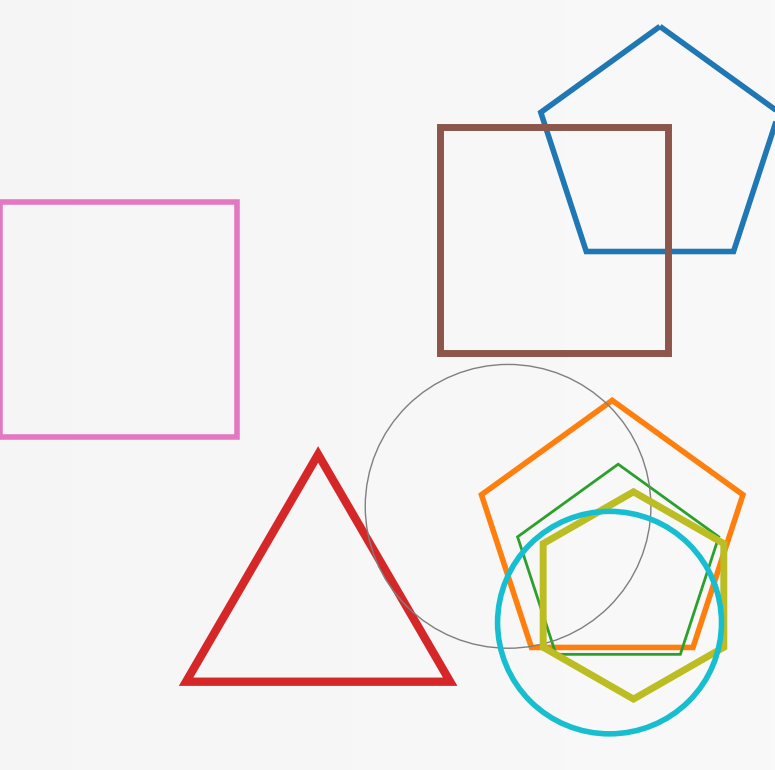[{"shape": "pentagon", "thickness": 2, "radius": 0.81, "center": [0.851, 0.804]}, {"shape": "pentagon", "thickness": 2, "radius": 0.89, "center": [0.79, 0.303]}, {"shape": "pentagon", "thickness": 1, "radius": 0.68, "center": [0.798, 0.261]}, {"shape": "triangle", "thickness": 3, "radius": 0.98, "center": [0.41, 0.213]}, {"shape": "square", "thickness": 2.5, "radius": 0.73, "center": [0.715, 0.688]}, {"shape": "square", "thickness": 2, "radius": 0.76, "center": [0.153, 0.586]}, {"shape": "circle", "thickness": 0.5, "radius": 0.92, "center": [0.656, 0.342]}, {"shape": "hexagon", "thickness": 2.5, "radius": 0.67, "center": [0.817, 0.227]}, {"shape": "circle", "thickness": 2, "radius": 0.72, "center": [0.787, 0.191]}]